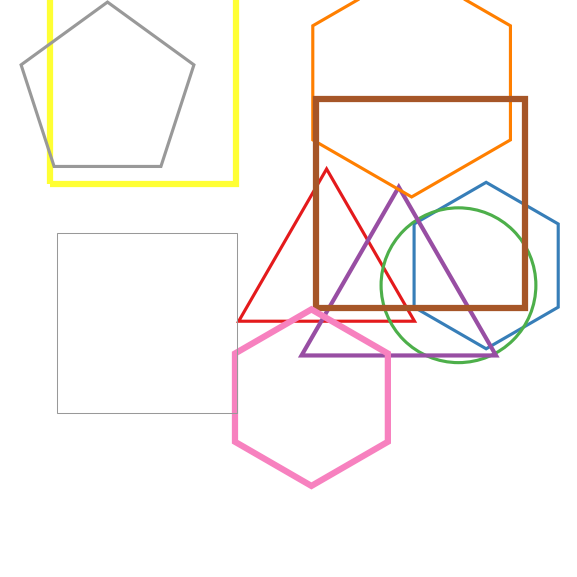[{"shape": "triangle", "thickness": 1.5, "radius": 0.88, "center": [0.566, 0.531]}, {"shape": "hexagon", "thickness": 1.5, "radius": 0.72, "center": [0.842, 0.539]}, {"shape": "circle", "thickness": 1.5, "radius": 0.67, "center": [0.794, 0.505]}, {"shape": "triangle", "thickness": 2, "radius": 0.97, "center": [0.691, 0.481]}, {"shape": "hexagon", "thickness": 1.5, "radius": 0.99, "center": [0.713, 0.856]}, {"shape": "square", "thickness": 3, "radius": 0.81, "center": [0.247, 0.842]}, {"shape": "square", "thickness": 3, "radius": 0.9, "center": [0.728, 0.646]}, {"shape": "hexagon", "thickness": 3, "radius": 0.76, "center": [0.539, 0.311]}, {"shape": "square", "thickness": 0.5, "radius": 0.78, "center": [0.254, 0.44]}, {"shape": "pentagon", "thickness": 1.5, "radius": 0.79, "center": [0.186, 0.838]}]